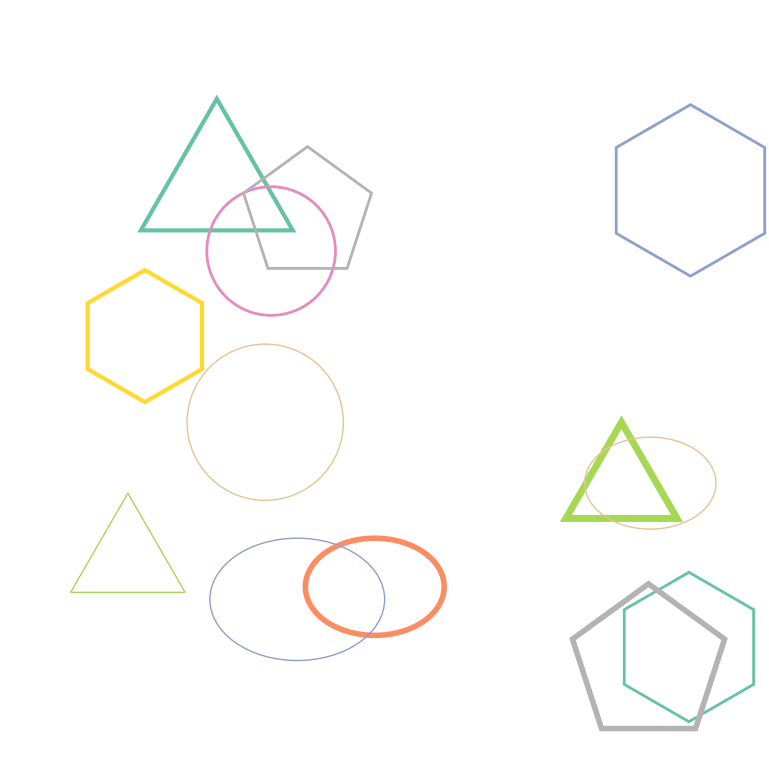[{"shape": "hexagon", "thickness": 1, "radius": 0.49, "center": [0.895, 0.16]}, {"shape": "triangle", "thickness": 1.5, "radius": 0.57, "center": [0.282, 0.758]}, {"shape": "oval", "thickness": 2, "radius": 0.45, "center": [0.487, 0.238]}, {"shape": "oval", "thickness": 0.5, "radius": 0.57, "center": [0.386, 0.222]}, {"shape": "hexagon", "thickness": 1, "radius": 0.56, "center": [0.897, 0.753]}, {"shape": "circle", "thickness": 1, "radius": 0.42, "center": [0.352, 0.674]}, {"shape": "triangle", "thickness": 0.5, "radius": 0.43, "center": [0.166, 0.274]}, {"shape": "triangle", "thickness": 2.5, "radius": 0.42, "center": [0.807, 0.368]}, {"shape": "hexagon", "thickness": 1.5, "radius": 0.43, "center": [0.188, 0.563]}, {"shape": "circle", "thickness": 0.5, "radius": 0.51, "center": [0.344, 0.452]}, {"shape": "oval", "thickness": 0.5, "radius": 0.43, "center": [0.845, 0.373]}, {"shape": "pentagon", "thickness": 1, "radius": 0.44, "center": [0.399, 0.722]}, {"shape": "pentagon", "thickness": 2, "radius": 0.52, "center": [0.842, 0.138]}]